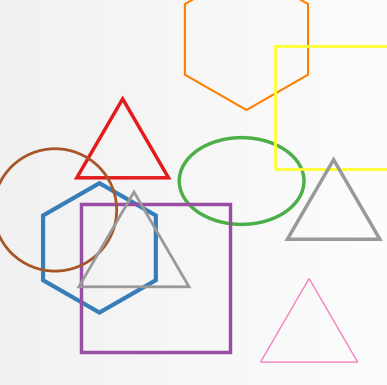[{"shape": "triangle", "thickness": 2.5, "radius": 0.68, "center": [0.317, 0.607]}, {"shape": "hexagon", "thickness": 3, "radius": 0.84, "center": [0.257, 0.356]}, {"shape": "oval", "thickness": 2.5, "radius": 0.8, "center": [0.623, 0.53]}, {"shape": "square", "thickness": 2.5, "radius": 0.96, "center": [0.401, 0.279]}, {"shape": "hexagon", "thickness": 1.5, "radius": 0.92, "center": [0.636, 0.898]}, {"shape": "square", "thickness": 2, "radius": 0.8, "center": [0.868, 0.721]}, {"shape": "circle", "thickness": 2, "radius": 0.79, "center": [0.142, 0.455]}, {"shape": "triangle", "thickness": 1, "radius": 0.72, "center": [0.798, 0.132]}, {"shape": "triangle", "thickness": 2, "radius": 0.82, "center": [0.346, 0.337]}, {"shape": "triangle", "thickness": 2.5, "radius": 0.69, "center": [0.861, 0.447]}]